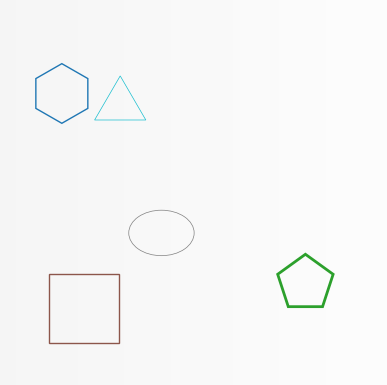[{"shape": "hexagon", "thickness": 1, "radius": 0.39, "center": [0.16, 0.757]}, {"shape": "pentagon", "thickness": 2, "radius": 0.38, "center": [0.788, 0.264]}, {"shape": "square", "thickness": 1, "radius": 0.45, "center": [0.217, 0.198]}, {"shape": "oval", "thickness": 0.5, "radius": 0.42, "center": [0.417, 0.395]}, {"shape": "triangle", "thickness": 0.5, "radius": 0.38, "center": [0.31, 0.726]}]